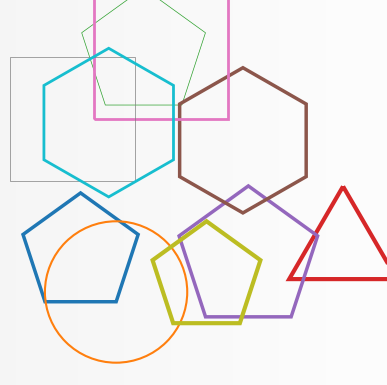[{"shape": "pentagon", "thickness": 2.5, "radius": 0.78, "center": [0.208, 0.343]}, {"shape": "circle", "thickness": 1.5, "radius": 0.92, "center": [0.3, 0.242]}, {"shape": "pentagon", "thickness": 0.5, "radius": 0.84, "center": [0.371, 0.863]}, {"shape": "triangle", "thickness": 3, "radius": 0.8, "center": [0.885, 0.355]}, {"shape": "pentagon", "thickness": 2.5, "radius": 0.94, "center": [0.641, 0.329]}, {"shape": "hexagon", "thickness": 2.5, "radius": 0.94, "center": [0.627, 0.636]}, {"shape": "square", "thickness": 2, "radius": 0.86, "center": [0.416, 0.862]}, {"shape": "square", "thickness": 0.5, "radius": 0.8, "center": [0.187, 0.691]}, {"shape": "pentagon", "thickness": 3, "radius": 0.73, "center": [0.533, 0.279]}, {"shape": "hexagon", "thickness": 2, "radius": 0.97, "center": [0.281, 0.682]}]